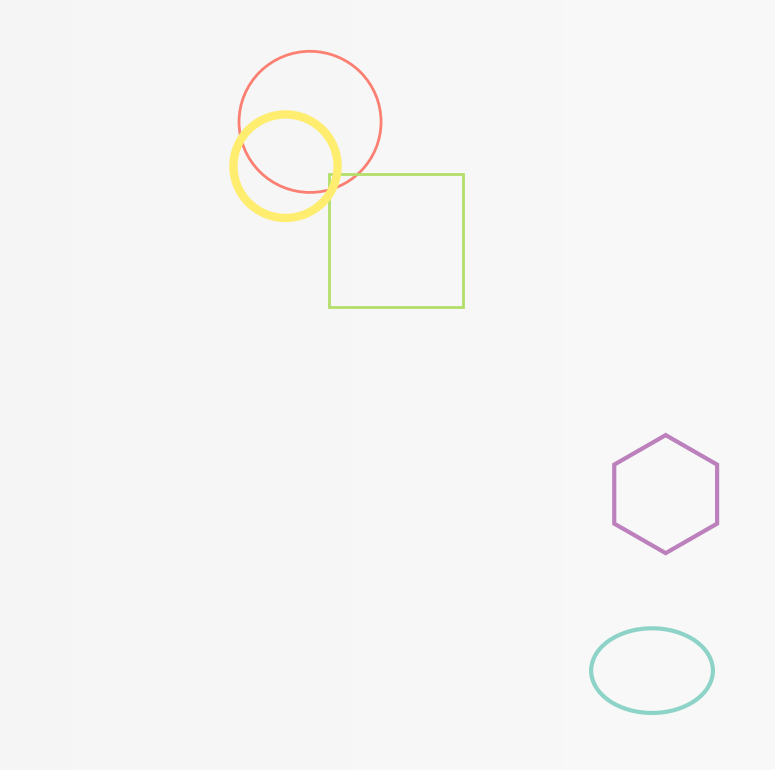[{"shape": "oval", "thickness": 1.5, "radius": 0.39, "center": [0.841, 0.129]}, {"shape": "circle", "thickness": 1, "radius": 0.46, "center": [0.4, 0.842]}, {"shape": "square", "thickness": 1, "radius": 0.43, "center": [0.511, 0.687]}, {"shape": "hexagon", "thickness": 1.5, "radius": 0.38, "center": [0.859, 0.358]}, {"shape": "circle", "thickness": 3, "radius": 0.34, "center": [0.368, 0.784]}]